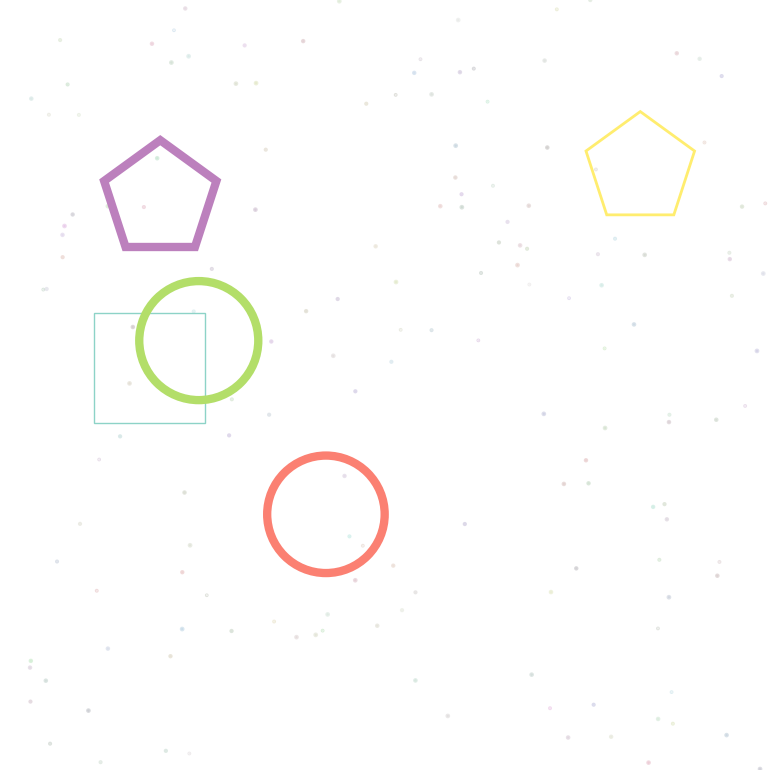[{"shape": "square", "thickness": 0.5, "radius": 0.36, "center": [0.194, 0.522]}, {"shape": "circle", "thickness": 3, "radius": 0.38, "center": [0.423, 0.332]}, {"shape": "circle", "thickness": 3, "radius": 0.39, "center": [0.258, 0.558]}, {"shape": "pentagon", "thickness": 3, "radius": 0.38, "center": [0.208, 0.741]}, {"shape": "pentagon", "thickness": 1, "radius": 0.37, "center": [0.832, 0.781]}]